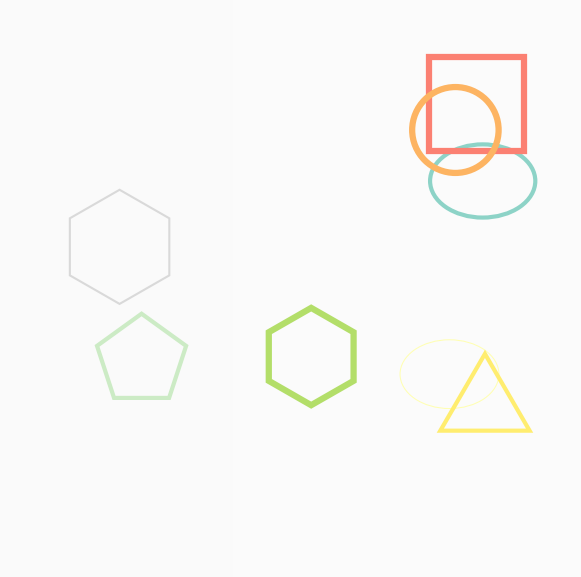[{"shape": "oval", "thickness": 2, "radius": 0.45, "center": [0.83, 0.686]}, {"shape": "oval", "thickness": 0.5, "radius": 0.43, "center": [0.773, 0.351]}, {"shape": "square", "thickness": 3, "radius": 0.41, "center": [0.82, 0.819]}, {"shape": "circle", "thickness": 3, "radius": 0.37, "center": [0.783, 0.774]}, {"shape": "hexagon", "thickness": 3, "radius": 0.42, "center": [0.535, 0.382]}, {"shape": "hexagon", "thickness": 1, "radius": 0.49, "center": [0.206, 0.572]}, {"shape": "pentagon", "thickness": 2, "radius": 0.4, "center": [0.244, 0.375]}, {"shape": "triangle", "thickness": 2, "radius": 0.44, "center": [0.834, 0.298]}]